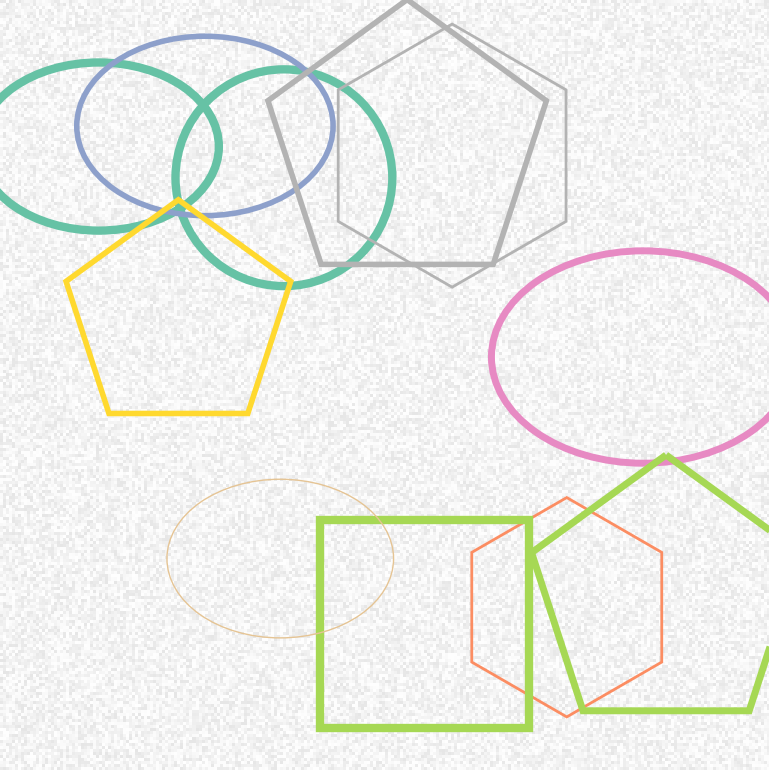[{"shape": "circle", "thickness": 3, "radius": 0.7, "center": [0.369, 0.769]}, {"shape": "oval", "thickness": 3, "radius": 0.78, "center": [0.128, 0.81]}, {"shape": "hexagon", "thickness": 1, "radius": 0.71, "center": [0.736, 0.211]}, {"shape": "oval", "thickness": 2, "radius": 0.83, "center": [0.266, 0.836]}, {"shape": "oval", "thickness": 2.5, "radius": 0.99, "center": [0.835, 0.536]}, {"shape": "square", "thickness": 3, "radius": 0.68, "center": [0.551, 0.19]}, {"shape": "pentagon", "thickness": 2.5, "radius": 0.92, "center": [0.865, 0.225]}, {"shape": "pentagon", "thickness": 2, "radius": 0.77, "center": [0.232, 0.587]}, {"shape": "oval", "thickness": 0.5, "radius": 0.74, "center": [0.364, 0.275]}, {"shape": "pentagon", "thickness": 2, "radius": 0.95, "center": [0.529, 0.81]}, {"shape": "hexagon", "thickness": 1, "radius": 0.85, "center": [0.587, 0.798]}]